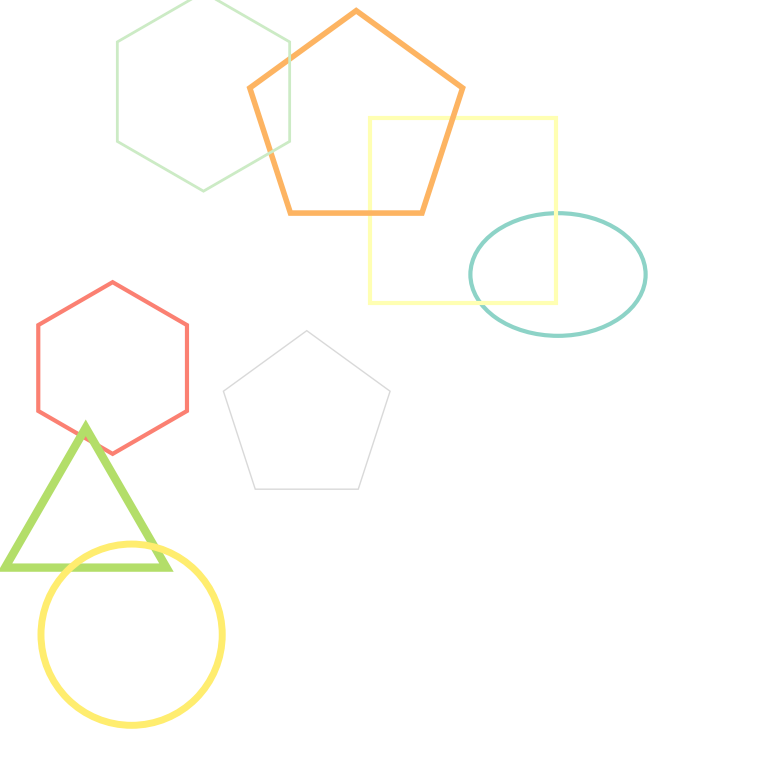[{"shape": "oval", "thickness": 1.5, "radius": 0.57, "center": [0.725, 0.643]}, {"shape": "square", "thickness": 1.5, "radius": 0.6, "center": [0.601, 0.727]}, {"shape": "hexagon", "thickness": 1.5, "radius": 0.56, "center": [0.146, 0.522]}, {"shape": "pentagon", "thickness": 2, "radius": 0.73, "center": [0.463, 0.841]}, {"shape": "triangle", "thickness": 3, "radius": 0.61, "center": [0.111, 0.323]}, {"shape": "pentagon", "thickness": 0.5, "radius": 0.57, "center": [0.398, 0.457]}, {"shape": "hexagon", "thickness": 1, "radius": 0.65, "center": [0.264, 0.881]}, {"shape": "circle", "thickness": 2.5, "radius": 0.59, "center": [0.171, 0.176]}]